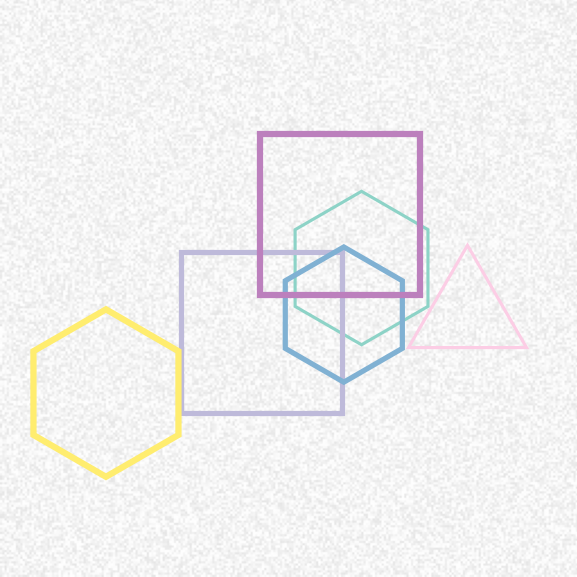[{"shape": "hexagon", "thickness": 1.5, "radius": 0.66, "center": [0.626, 0.535]}, {"shape": "square", "thickness": 2.5, "radius": 0.7, "center": [0.452, 0.424]}, {"shape": "hexagon", "thickness": 2.5, "radius": 0.59, "center": [0.595, 0.454]}, {"shape": "triangle", "thickness": 1.5, "radius": 0.59, "center": [0.81, 0.456]}, {"shape": "square", "thickness": 3, "radius": 0.69, "center": [0.589, 0.628]}, {"shape": "hexagon", "thickness": 3, "radius": 0.72, "center": [0.183, 0.318]}]